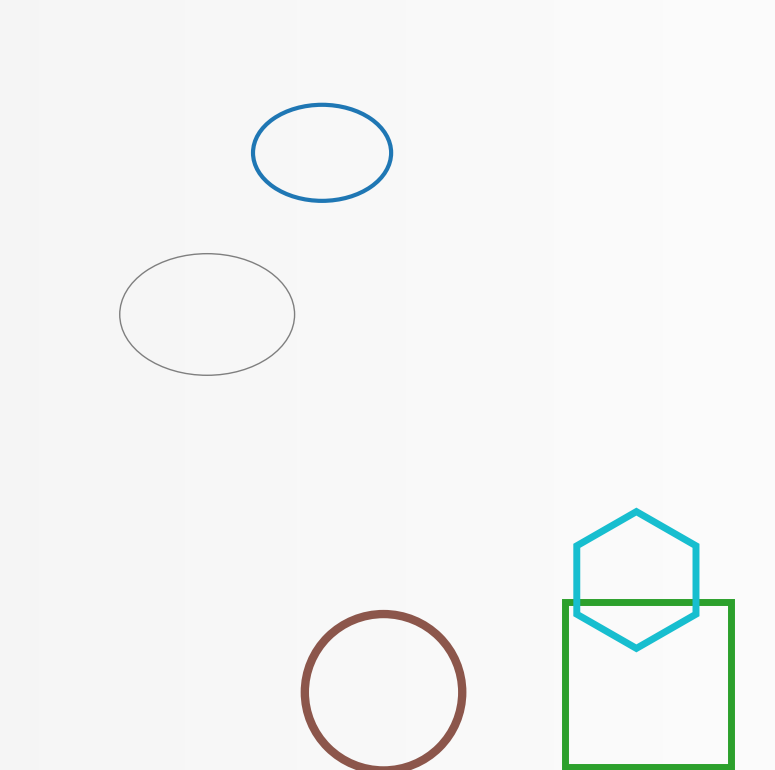[{"shape": "oval", "thickness": 1.5, "radius": 0.45, "center": [0.416, 0.802]}, {"shape": "square", "thickness": 2.5, "radius": 0.54, "center": [0.837, 0.111]}, {"shape": "circle", "thickness": 3, "radius": 0.51, "center": [0.495, 0.101]}, {"shape": "oval", "thickness": 0.5, "radius": 0.56, "center": [0.267, 0.592]}, {"shape": "hexagon", "thickness": 2.5, "radius": 0.44, "center": [0.821, 0.247]}]